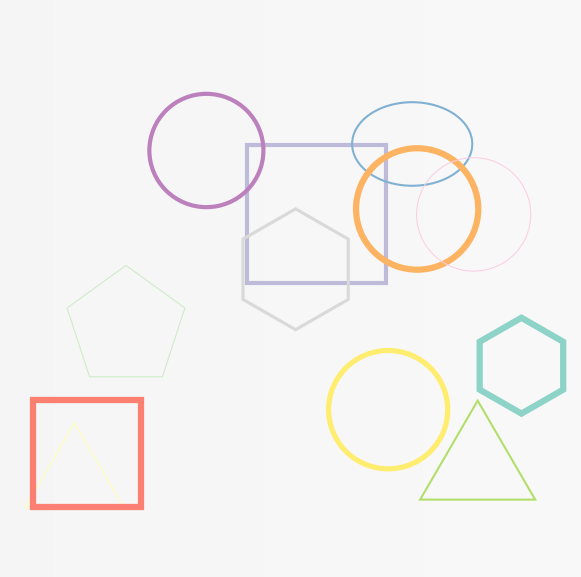[{"shape": "hexagon", "thickness": 3, "radius": 0.41, "center": [0.897, 0.366]}, {"shape": "triangle", "thickness": 0.5, "radius": 0.49, "center": [0.128, 0.169]}, {"shape": "square", "thickness": 2, "radius": 0.6, "center": [0.545, 0.629]}, {"shape": "square", "thickness": 3, "radius": 0.46, "center": [0.15, 0.214]}, {"shape": "oval", "thickness": 1, "radius": 0.52, "center": [0.709, 0.75]}, {"shape": "circle", "thickness": 3, "radius": 0.53, "center": [0.718, 0.637]}, {"shape": "triangle", "thickness": 1, "radius": 0.57, "center": [0.822, 0.191]}, {"shape": "circle", "thickness": 0.5, "radius": 0.49, "center": [0.815, 0.628]}, {"shape": "hexagon", "thickness": 1.5, "radius": 0.52, "center": [0.509, 0.533]}, {"shape": "circle", "thickness": 2, "radius": 0.49, "center": [0.355, 0.739]}, {"shape": "pentagon", "thickness": 0.5, "radius": 0.53, "center": [0.217, 0.433]}, {"shape": "circle", "thickness": 2.5, "radius": 0.51, "center": [0.668, 0.29]}]